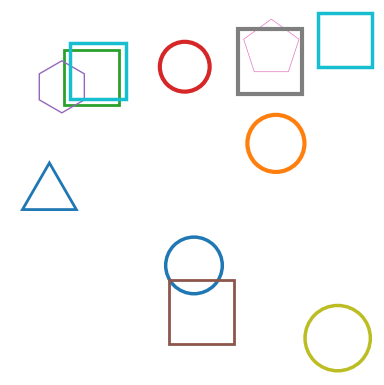[{"shape": "circle", "thickness": 2.5, "radius": 0.37, "center": [0.504, 0.311]}, {"shape": "triangle", "thickness": 2, "radius": 0.4, "center": [0.128, 0.496]}, {"shape": "circle", "thickness": 3, "radius": 0.37, "center": [0.717, 0.628]}, {"shape": "square", "thickness": 2, "radius": 0.36, "center": [0.238, 0.798]}, {"shape": "circle", "thickness": 3, "radius": 0.32, "center": [0.48, 0.827]}, {"shape": "hexagon", "thickness": 1, "radius": 0.34, "center": [0.161, 0.774]}, {"shape": "square", "thickness": 2, "radius": 0.42, "center": [0.523, 0.189]}, {"shape": "pentagon", "thickness": 0.5, "radius": 0.38, "center": [0.705, 0.875]}, {"shape": "square", "thickness": 3, "radius": 0.42, "center": [0.702, 0.84]}, {"shape": "circle", "thickness": 2.5, "radius": 0.42, "center": [0.877, 0.122]}, {"shape": "square", "thickness": 2.5, "radius": 0.36, "center": [0.254, 0.815]}, {"shape": "square", "thickness": 2.5, "radius": 0.35, "center": [0.897, 0.897]}]